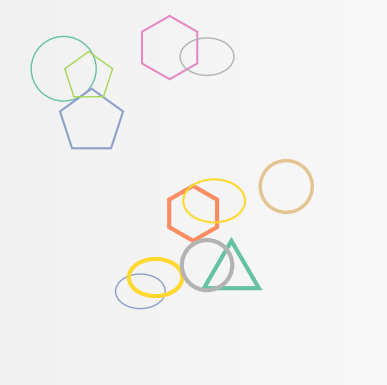[{"shape": "circle", "thickness": 1, "radius": 0.42, "center": [0.164, 0.821]}, {"shape": "triangle", "thickness": 3, "radius": 0.41, "center": [0.597, 0.292]}, {"shape": "hexagon", "thickness": 3, "radius": 0.36, "center": [0.498, 0.446]}, {"shape": "pentagon", "thickness": 1.5, "radius": 0.43, "center": [0.236, 0.684]}, {"shape": "oval", "thickness": 1, "radius": 0.32, "center": [0.362, 0.243]}, {"shape": "hexagon", "thickness": 1.5, "radius": 0.41, "center": [0.438, 0.876]}, {"shape": "pentagon", "thickness": 1, "radius": 0.32, "center": [0.229, 0.801]}, {"shape": "oval", "thickness": 3, "radius": 0.34, "center": [0.401, 0.279]}, {"shape": "oval", "thickness": 1.5, "radius": 0.4, "center": [0.553, 0.478]}, {"shape": "circle", "thickness": 2.5, "radius": 0.34, "center": [0.739, 0.516]}, {"shape": "oval", "thickness": 1, "radius": 0.35, "center": [0.534, 0.853]}, {"shape": "circle", "thickness": 3, "radius": 0.33, "center": [0.534, 0.311]}]